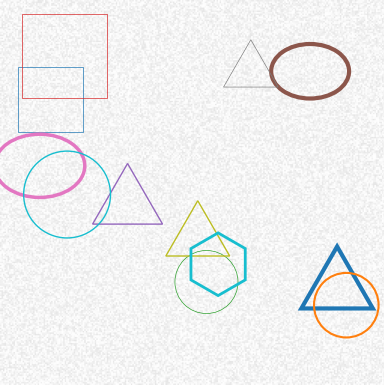[{"shape": "triangle", "thickness": 3, "radius": 0.54, "center": [0.876, 0.252]}, {"shape": "square", "thickness": 0.5, "radius": 0.42, "center": [0.132, 0.742]}, {"shape": "circle", "thickness": 1.5, "radius": 0.42, "center": [0.899, 0.207]}, {"shape": "circle", "thickness": 0.5, "radius": 0.41, "center": [0.536, 0.268]}, {"shape": "square", "thickness": 0.5, "radius": 0.55, "center": [0.168, 0.855]}, {"shape": "triangle", "thickness": 1, "radius": 0.52, "center": [0.331, 0.47]}, {"shape": "oval", "thickness": 3, "radius": 0.51, "center": [0.806, 0.815]}, {"shape": "oval", "thickness": 2.5, "radius": 0.59, "center": [0.103, 0.569]}, {"shape": "triangle", "thickness": 0.5, "radius": 0.41, "center": [0.651, 0.815]}, {"shape": "triangle", "thickness": 1, "radius": 0.48, "center": [0.514, 0.383]}, {"shape": "hexagon", "thickness": 2, "radius": 0.41, "center": [0.567, 0.314]}, {"shape": "circle", "thickness": 1, "radius": 0.56, "center": [0.174, 0.495]}]